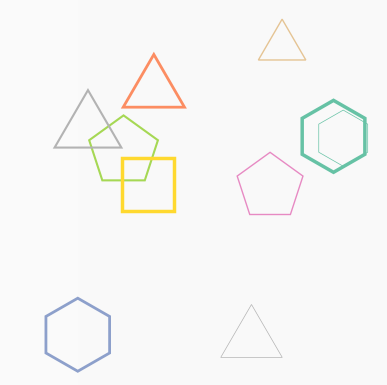[{"shape": "hexagon", "thickness": 0.5, "radius": 0.36, "center": [0.886, 0.641]}, {"shape": "hexagon", "thickness": 2.5, "radius": 0.47, "center": [0.861, 0.646]}, {"shape": "triangle", "thickness": 2, "radius": 0.46, "center": [0.397, 0.767]}, {"shape": "hexagon", "thickness": 2, "radius": 0.47, "center": [0.201, 0.131]}, {"shape": "pentagon", "thickness": 1, "radius": 0.45, "center": [0.697, 0.515]}, {"shape": "pentagon", "thickness": 1.5, "radius": 0.47, "center": [0.319, 0.607]}, {"shape": "square", "thickness": 2.5, "radius": 0.34, "center": [0.383, 0.521]}, {"shape": "triangle", "thickness": 1, "radius": 0.35, "center": [0.728, 0.88]}, {"shape": "triangle", "thickness": 1.5, "radius": 0.5, "center": [0.227, 0.666]}, {"shape": "triangle", "thickness": 0.5, "radius": 0.46, "center": [0.649, 0.117]}]